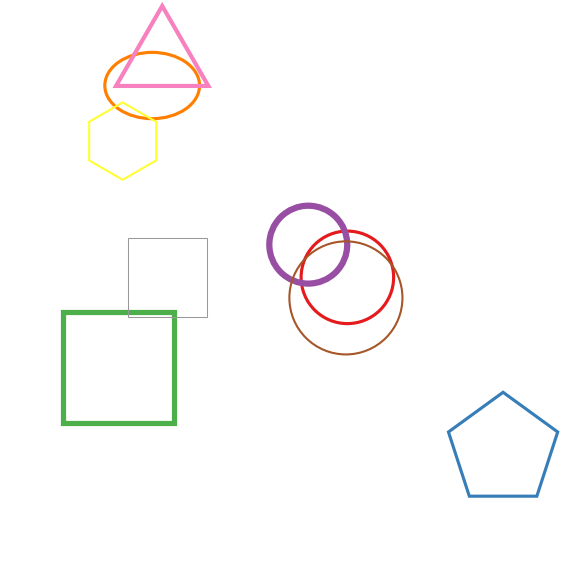[{"shape": "circle", "thickness": 1.5, "radius": 0.4, "center": [0.601, 0.519]}, {"shape": "pentagon", "thickness": 1.5, "radius": 0.5, "center": [0.871, 0.22]}, {"shape": "square", "thickness": 2.5, "radius": 0.48, "center": [0.205, 0.362]}, {"shape": "circle", "thickness": 3, "radius": 0.34, "center": [0.534, 0.575]}, {"shape": "oval", "thickness": 1.5, "radius": 0.41, "center": [0.264, 0.851]}, {"shape": "hexagon", "thickness": 1, "radius": 0.33, "center": [0.212, 0.755]}, {"shape": "circle", "thickness": 1, "radius": 0.49, "center": [0.599, 0.483]}, {"shape": "triangle", "thickness": 2, "radius": 0.46, "center": [0.281, 0.896]}, {"shape": "square", "thickness": 0.5, "radius": 0.34, "center": [0.289, 0.519]}]